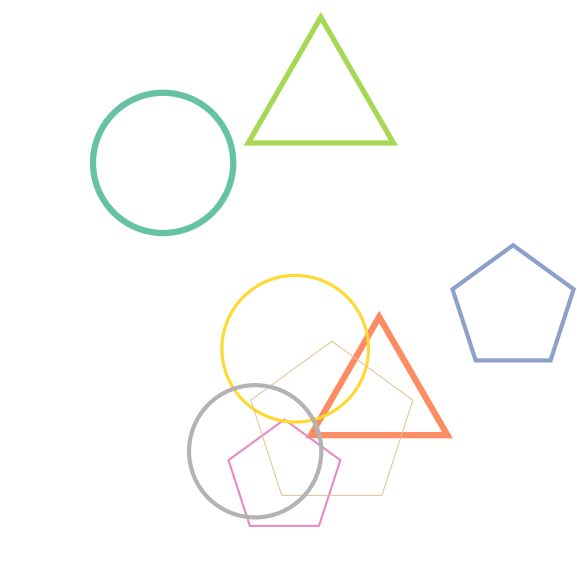[{"shape": "circle", "thickness": 3, "radius": 0.61, "center": [0.282, 0.717]}, {"shape": "triangle", "thickness": 3, "radius": 0.68, "center": [0.657, 0.314]}, {"shape": "pentagon", "thickness": 2, "radius": 0.55, "center": [0.888, 0.464]}, {"shape": "pentagon", "thickness": 1, "radius": 0.51, "center": [0.493, 0.171]}, {"shape": "triangle", "thickness": 2.5, "radius": 0.73, "center": [0.556, 0.824]}, {"shape": "circle", "thickness": 1.5, "radius": 0.63, "center": [0.511, 0.395]}, {"shape": "pentagon", "thickness": 0.5, "radius": 0.74, "center": [0.575, 0.261]}, {"shape": "circle", "thickness": 2, "radius": 0.57, "center": [0.442, 0.218]}]